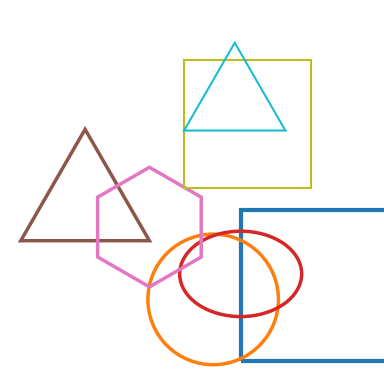[{"shape": "square", "thickness": 3, "radius": 0.98, "center": [0.82, 0.258]}, {"shape": "circle", "thickness": 2.5, "radius": 0.85, "center": [0.554, 0.222]}, {"shape": "oval", "thickness": 2.5, "radius": 0.79, "center": [0.625, 0.289]}, {"shape": "triangle", "thickness": 2.5, "radius": 0.96, "center": [0.221, 0.471]}, {"shape": "hexagon", "thickness": 2.5, "radius": 0.78, "center": [0.388, 0.41]}, {"shape": "square", "thickness": 1.5, "radius": 0.83, "center": [0.643, 0.678]}, {"shape": "triangle", "thickness": 1.5, "radius": 0.76, "center": [0.61, 0.737]}]